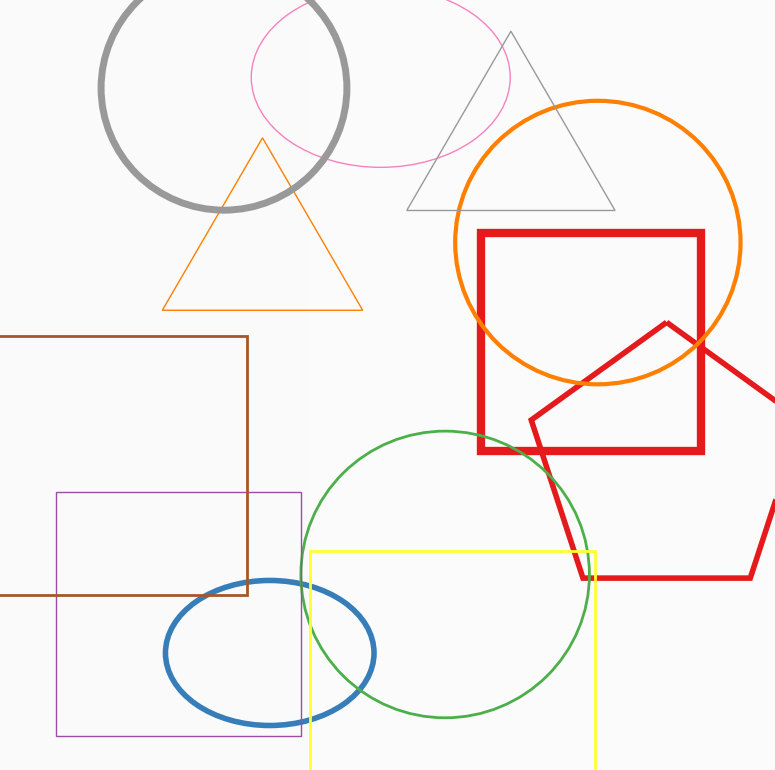[{"shape": "square", "thickness": 3, "radius": 0.71, "center": [0.763, 0.555]}, {"shape": "pentagon", "thickness": 2, "radius": 0.92, "center": [0.86, 0.398]}, {"shape": "oval", "thickness": 2, "radius": 0.67, "center": [0.348, 0.152]}, {"shape": "circle", "thickness": 1, "radius": 0.93, "center": [0.574, 0.254]}, {"shape": "square", "thickness": 0.5, "radius": 0.79, "center": [0.23, 0.203]}, {"shape": "circle", "thickness": 1.5, "radius": 0.92, "center": [0.771, 0.685]}, {"shape": "triangle", "thickness": 0.5, "radius": 0.75, "center": [0.339, 0.672]}, {"shape": "square", "thickness": 1, "radius": 0.92, "center": [0.584, 0.1]}, {"shape": "square", "thickness": 1, "radius": 0.84, "center": [0.151, 0.395]}, {"shape": "oval", "thickness": 0.5, "radius": 0.84, "center": [0.491, 0.9]}, {"shape": "triangle", "thickness": 0.5, "radius": 0.78, "center": [0.659, 0.804]}, {"shape": "circle", "thickness": 2.5, "radius": 0.79, "center": [0.289, 0.886]}]